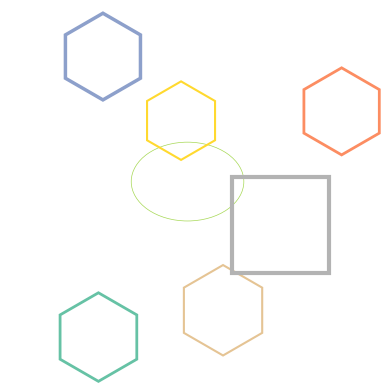[{"shape": "hexagon", "thickness": 2, "radius": 0.58, "center": [0.256, 0.125]}, {"shape": "hexagon", "thickness": 2, "radius": 0.57, "center": [0.887, 0.711]}, {"shape": "hexagon", "thickness": 2.5, "radius": 0.56, "center": [0.267, 0.853]}, {"shape": "oval", "thickness": 0.5, "radius": 0.73, "center": [0.487, 0.528]}, {"shape": "hexagon", "thickness": 1.5, "radius": 0.51, "center": [0.47, 0.687]}, {"shape": "hexagon", "thickness": 1.5, "radius": 0.59, "center": [0.579, 0.194]}, {"shape": "square", "thickness": 3, "radius": 0.63, "center": [0.728, 0.416]}]